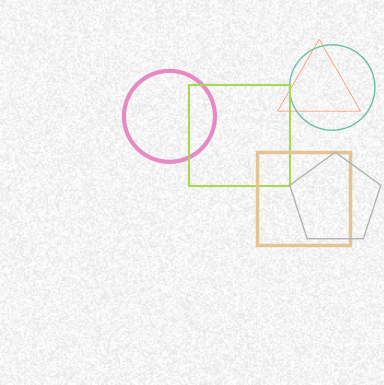[{"shape": "circle", "thickness": 1, "radius": 0.55, "center": [0.863, 0.773]}, {"shape": "triangle", "thickness": 0.5, "radius": 0.62, "center": [0.829, 0.774]}, {"shape": "circle", "thickness": 3, "radius": 0.59, "center": [0.44, 0.698]}, {"shape": "square", "thickness": 1.5, "radius": 0.65, "center": [0.622, 0.648]}, {"shape": "square", "thickness": 2.5, "radius": 0.61, "center": [0.788, 0.485]}, {"shape": "pentagon", "thickness": 1, "radius": 0.62, "center": [0.871, 0.48]}]